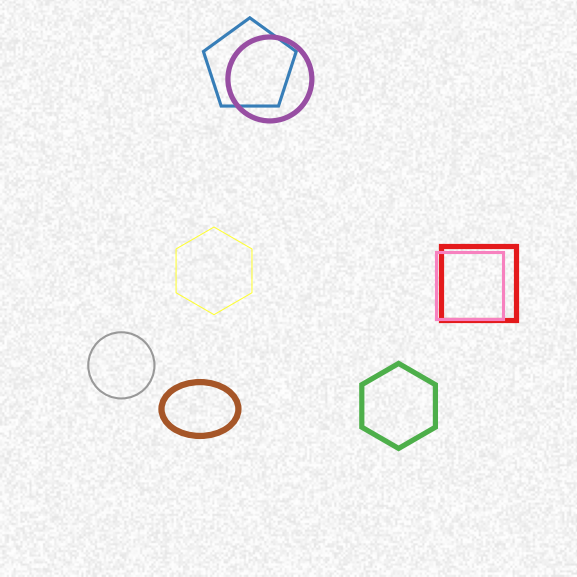[{"shape": "square", "thickness": 2.5, "radius": 0.32, "center": [0.828, 0.509]}, {"shape": "pentagon", "thickness": 1.5, "radius": 0.42, "center": [0.433, 0.884]}, {"shape": "hexagon", "thickness": 2.5, "radius": 0.37, "center": [0.69, 0.296]}, {"shape": "circle", "thickness": 2.5, "radius": 0.36, "center": [0.467, 0.862]}, {"shape": "hexagon", "thickness": 0.5, "radius": 0.38, "center": [0.371, 0.53]}, {"shape": "oval", "thickness": 3, "radius": 0.33, "center": [0.346, 0.291]}, {"shape": "square", "thickness": 1.5, "radius": 0.29, "center": [0.812, 0.505]}, {"shape": "circle", "thickness": 1, "radius": 0.29, "center": [0.21, 0.366]}]